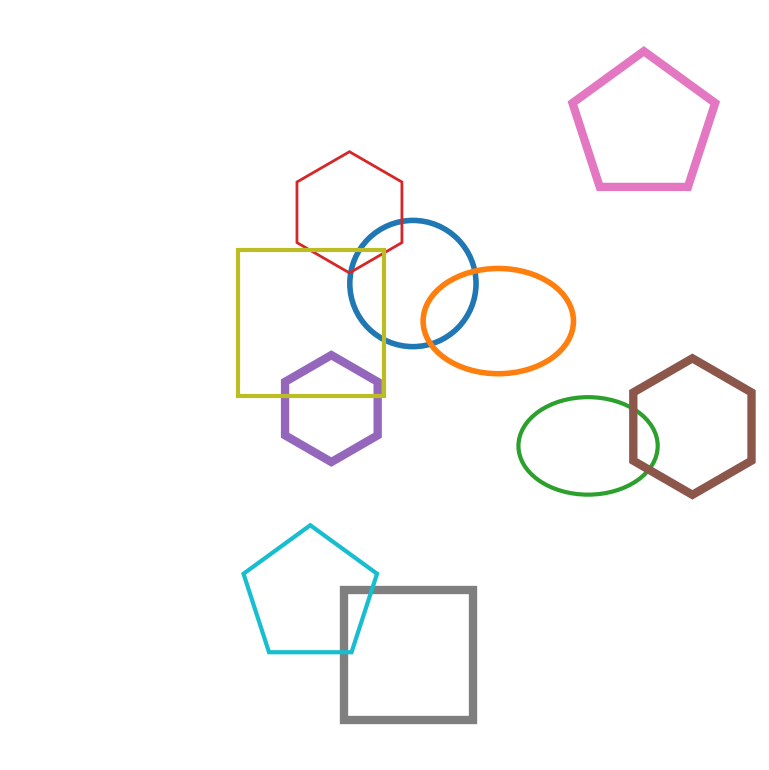[{"shape": "circle", "thickness": 2, "radius": 0.41, "center": [0.536, 0.632]}, {"shape": "oval", "thickness": 2, "radius": 0.49, "center": [0.647, 0.583]}, {"shape": "oval", "thickness": 1.5, "radius": 0.45, "center": [0.764, 0.421]}, {"shape": "hexagon", "thickness": 1, "radius": 0.39, "center": [0.454, 0.724]}, {"shape": "hexagon", "thickness": 3, "radius": 0.35, "center": [0.43, 0.469]}, {"shape": "hexagon", "thickness": 3, "radius": 0.44, "center": [0.899, 0.446]}, {"shape": "pentagon", "thickness": 3, "radius": 0.49, "center": [0.836, 0.836]}, {"shape": "square", "thickness": 3, "radius": 0.42, "center": [0.531, 0.15]}, {"shape": "square", "thickness": 1.5, "radius": 0.47, "center": [0.404, 0.58]}, {"shape": "pentagon", "thickness": 1.5, "radius": 0.46, "center": [0.403, 0.227]}]